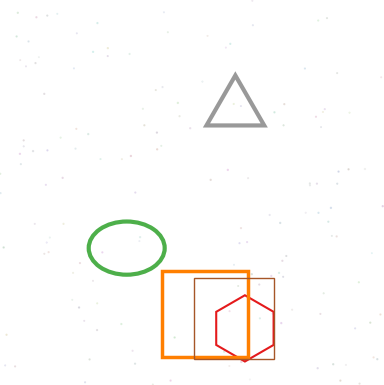[{"shape": "hexagon", "thickness": 1.5, "radius": 0.43, "center": [0.636, 0.147]}, {"shape": "oval", "thickness": 3, "radius": 0.49, "center": [0.329, 0.356]}, {"shape": "square", "thickness": 2.5, "radius": 0.56, "center": [0.532, 0.184]}, {"shape": "square", "thickness": 1, "radius": 0.52, "center": [0.608, 0.172]}, {"shape": "triangle", "thickness": 3, "radius": 0.43, "center": [0.611, 0.717]}]